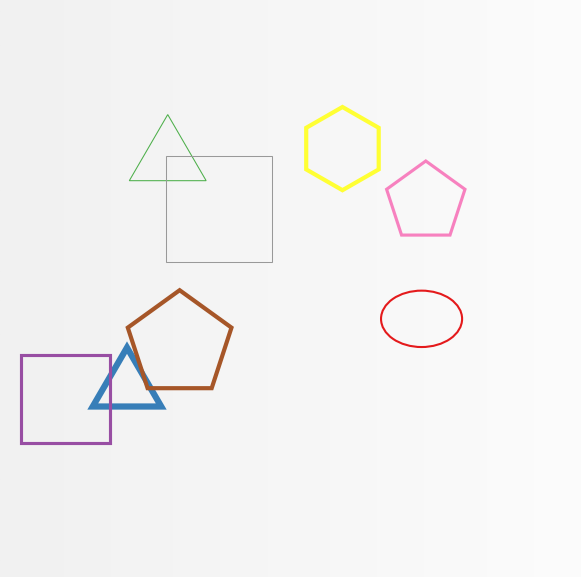[{"shape": "oval", "thickness": 1, "radius": 0.35, "center": [0.725, 0.447]}, {"shape": "triangle", "thickness": 3, "radius": 0.34, "center": [0.218, 0.329]}, {"shape": "triangle", "thickness": 0.5, "radius": 0.38, "center": [0.289, 0.724]}, {"shape": "square", "thickness": 1.5, "radius": 0.38, "center": [0.112, 0.308]}, {"shape": "hexagon", "thickness": 2, "radius": 0.36, "center": [0.589, 0.742]}, {"shape": "pentagon", "thickness": 2, "radius": 0.47, "center": [0.309, 0.403]}, {"shape": "pentagon", "thickness": 1.5, "radius": 0.35, "center": [0.733, 0.649]}, {"shape": "square", "thickness": 0.5, "radius": 0.46, "center": [0.377, 0.637]}]